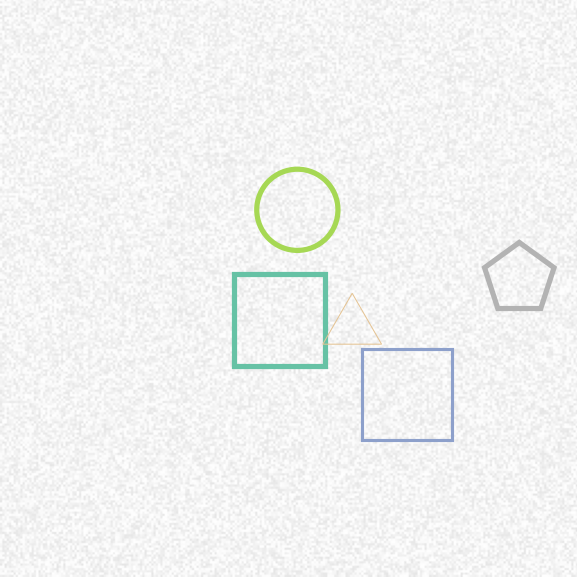[{"shape": "square", "thickness": 2.5, "radius": 0.4, "center": [0.484, 0.445]}, {"shape": "square", "thickness": 1.5, "radius": 0.39, "center": [0.705, 0.316]}, {"shape": "circle", "thickness": 2.5, "radius": 0.35, "center": [0.515, 0.636]}, {"shape": "triangle", "thickness": 0.5, "radius": 0.29, "center": [0.61, 0.433]}, {"shape": "pentagon", "thickness": 2.5, "radius": 0.32, "center": [0.899, 0.516]}]